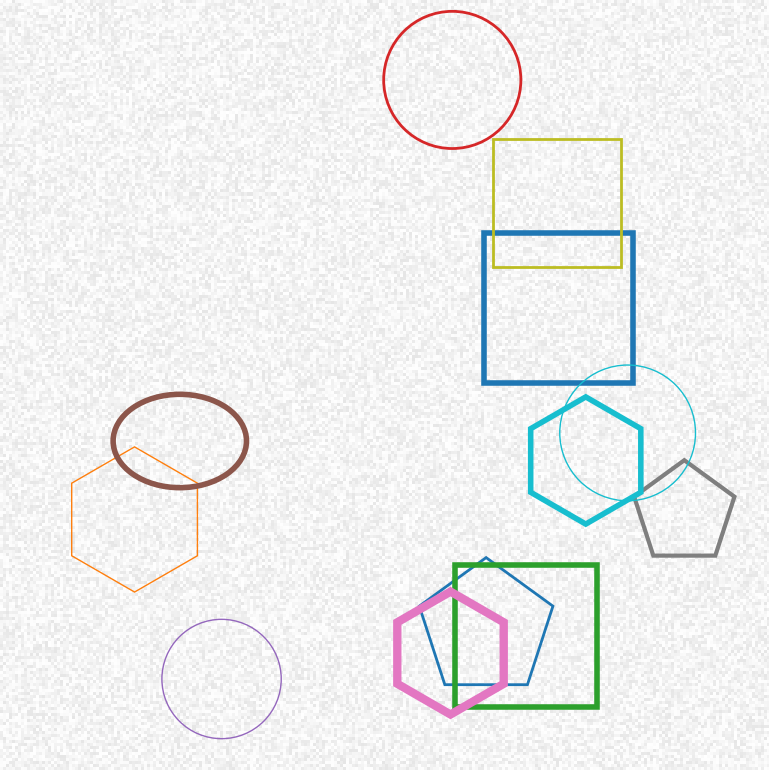[{"shape": "square", "thickness": 2, "radius": 0.49, "center": [0.725, 0.6]}, {"shape": "pentagon", "thickness": 1, "radius": 0.46, "center": [0.631, 0.185]}, {"shape": "hexagon", "thickness": 0.5, "radius": 0.47, "center": [0.175, 0.325]}, {"shape": "square", "thickness": 2, "radius": 0.46, "center": [0.683, 0.174]}, {"shape": "circle", "thickness": 1, "radius": 0.45, "center": [0.587, 0.896]}, {"shape": "circle", "thickness": 0.5, "radius": 0.39, "center": [0.288, 0.118]}, {"shape": "oval", "thickness": 2, "radius": 0.43, "center": [0.234, 0.427]}, {"shape": "hexagon", "thickness": 3, "radius": 0.4, "center": [0.585, 0.152]}, {"shape": "pentagon", "thickness": 1.5, "radius": 0.34, "center": [0.889, 0.334]}, {"shape": "square", "thickness": 1, "radius": 0.42, "center": [0.724, 0.736]}, {"shape": "circle", "thickness": 0.5, "radius": 0.44, "center": [0.815, 0.438]}, {"shape": "hexagon", "thickness": 2, "radius": 0.41, "center": [0.761, 0.402]}]